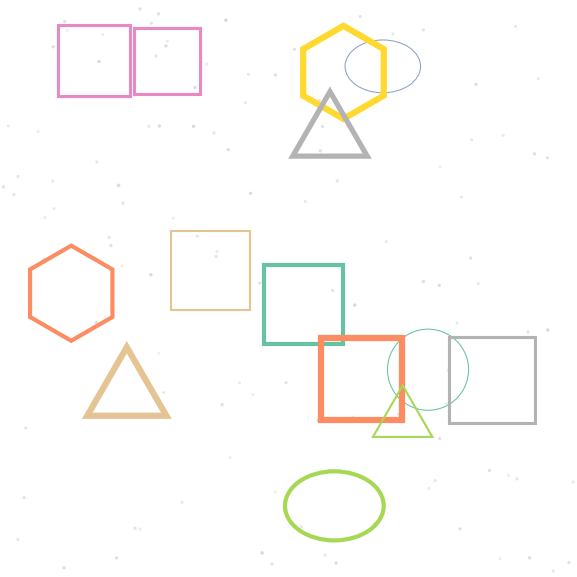[{"shape": "square", "thickness": 2, "radius": 0.34, "center": [0.526, 0.472]}, {"shape": "circle", "thickness": 0.5, "radius": 0.35, "center": [0.741, 0.359]}, {"shape": "square", "thickness": 3, "radius": 0.35, "center": [0.626, 0.343]}, {"shape": "hexagon", "thickness": 2, "radius": 0.41, "center": [0.123, 0.491]}, {"shape": "oval", "thickness": 0.5, "radius": 0.33, "center": [0.663, 0.884]}, {"shape": "square", "thickness": 1.5, "radius": 0.31, "center": [0.162, 0.894]}, {"shape": "square", "thickness": 1.5, "radius": 0.29, "center": [0.289, 0.893]}, {"shape": "triangle", "thickness": 1, "radius": 0.3, "center": [0.697, 0.272]}, {"shape": "oval", "thickness": 2, "radius": 0.43, "center": [0.579, 0.123]}, {"shape": "hexagon", "thickness": 3, "radius": 0.4, "center": [0.595, 0.874]}, {"shape": "triangle", "thickness": 3, "radius": 0.4, "center": [0.22, 0.319]}, {"shape": "square", "thickness": 1, "radius": 0.34, "center": [0.364, 0.53]}, {"shape": "triangle", "thickness": 2.5, "radius": 0.37, "center": [0.571, 0.766]}, {"shape": "square", "thickness": 1.5, "radius": 0.37, "center": [0.852, 0.341]}]